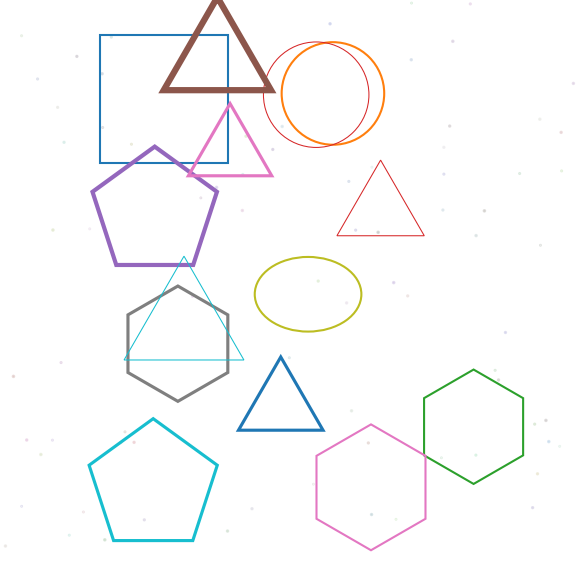[{"shape": "square", "thickness": 1, "radius": 0.55, "center": [0.284, 0.827]}, {"shape": "triangle", "thickness": 1.5, "radius": 0.42, "center": [0.486, 0.296]}, {"shape": "circle", "thickness": 1, "radius": 0.44, "center": [0.577, 0.837]}, {"shape": "hexagon", "thickness": 1, "radius": 0.5, "center": [0.82, 0.26]}, {"shape": "circle", "thickness": 0.5, "radius": 0.46, "center": [0.548, 0.835]}, {"shape": "triangle", "thickness": 0.5, "radius": 0.44, "center": [0.659, 0.635]}, {"shape": "pentagon", "thickness": 2, "radius": 0.57, "center": [0.268, 0.632]}, {"shape": "triangle", "thickness": 3, "radius": 0.54, "center": [0.376, 0.897]}, {"shape": "triangle", "thickness": 1.5, "radius": 0.42, "center": [0.398, 0.736]}, {"shape": "hexagon", "thickness": 1, "radius": 0.54, "center": [0.642, 0.155]}, {"shape": "hexagon", "thickness": 1.5, "radius": 0.5, "center": [0.308, 0.404]}, {"shape": "oval", "thickness": 1, "radius": 0.46, "center": [0.533, 0.49]}, {"shape": "pentagon", "thickness": 1.5, "radius": 0.58, "center": [0.265, 0.157]}, {"shape": "triangle", "thickness": 0.5, "radius": 0.6, "center": [0.319, 0.436]}]